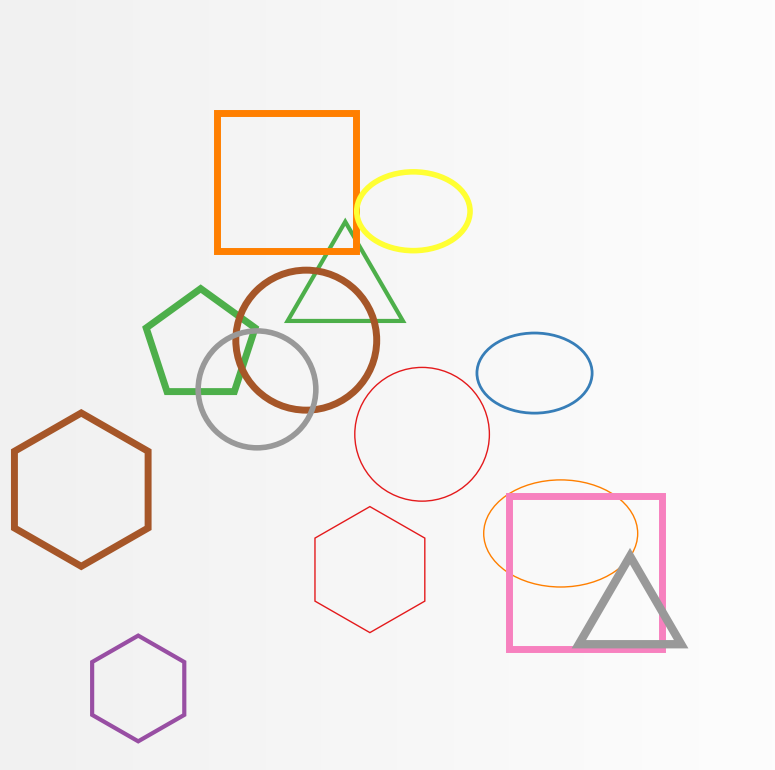[{"shape": "circle", "thickness": 0.5, "radius": 0.43, "center": [0.545, 0.436]}, {"shape": "hexagon", "thickness": 0.5, "radius": 0.41, "center": [0.477, 0.26]}, {"shape": "oval", "thickness": 1, "radius": 0.37, "center": [0.69, 0.515]}, {"shape": "pentagon", "thickness": 2.5, "radius": 0.37, "center": [0.259, 0.551]}, {"shape": "triangle", "thickness": 1.5, "radius": 0.43, "center": [0.445, 0.626]}, {"shape": "hexagon", "thickness": 1.5, "radius": 0.34, "center": [0.178, 0.106]}, {"shape": "oval", "thickness": 0.5, "radius": 0.5, "center": [0.723, 0.307]}, {"shape": "square", "thickness": 2.5, "radius": 0.45, "center": [0.37, 0.763]}, {"shape": "oval", "thickness": 2, "radius": 0.37, "center": [0.533, 0.726]}, {"shape": "hexagon", "thickness": 2.5, "radius": 0.5, "center": [0.105, 0.364]}, {"shape": "circle", "thickness": 2.5, "radius": 0.45, "center": [0.395, 0.558]}, {"shape": "square", "thickness": 2.5, "radius": 0.5, "center": [0.755, 0.256]}, {"shape": "circle", "thickness": 2, "radius": 0.38, "center": [0.332, 0.494]}, {"shape": "triangle", "thickness": 3, "radius": 0.38, "center": [0.813, 0.201]}]